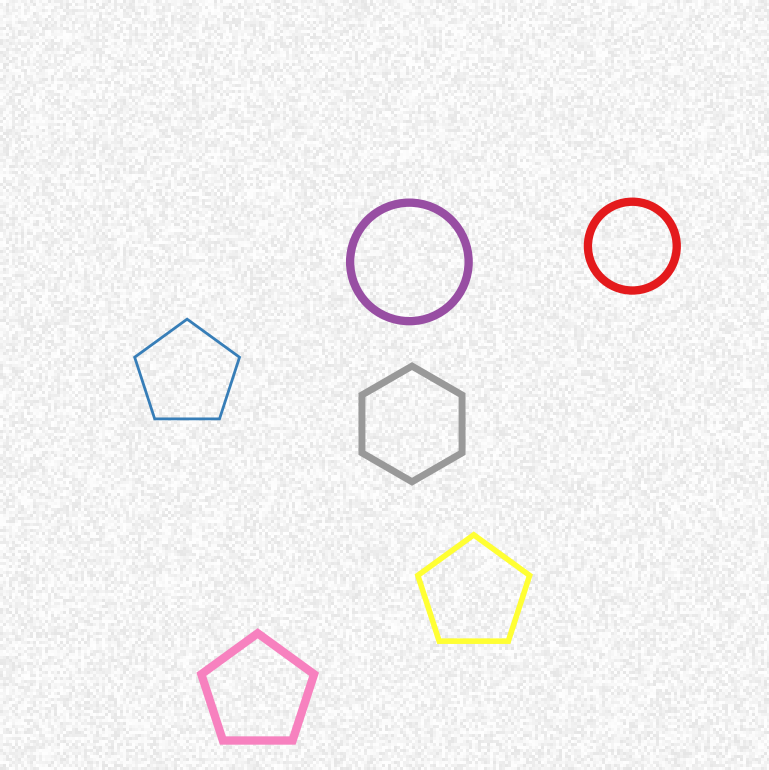[{"shape": "circle", "thickness": 3, "radius": 0.29, "center": [0.821, 0.68]}, {"shape": "pentagon", "thickness": 1, "radius": 0.36, "center": [0.243, 0.514]}, {"shape": "circle", "thickness": 3, "radius": 0.38, "center": [0.532, 0.66]}, {"shape": "pentagon", "thickness": 2, "radius": 0.38, "center": [0.615, 0.229]}, {"shape": "pentagon", "thickness": 3, "radius": 0.38, "center": [0.335, 0.101]}, {"shape": "hexagon", "thickness": 2.5, "radius": 0.38, "center": [0.535, 0.449]}]